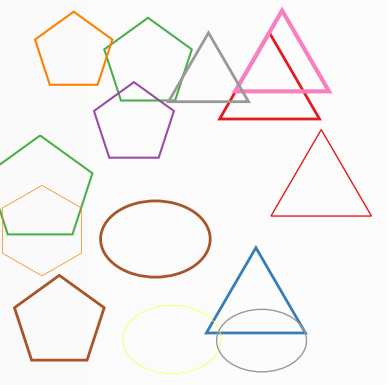[{"shape": "triangle", "thickness": 2, "radius": 0.74, "center": [0.696, 0.765]}, {"shape": "triangle", "thickness": 1, "radius": 0.75, "center": [0.829, 0.514]}, {"shape": "triangle", "thickness": 2, "radius": 0.74, "center": [0.66, 0.209]}, {"shape": "pentagon", "thickness": 1.5, "radius": 0.71, "center": [0.104, 0.506]}, {"shape": "pentagon", "thickness": 1.5, "radius": 0.59, "center": [0.382, 0.835]}, {"shape": "pentagon", "thickness": 1.5, "radius": 0.54, "center": [0.346, 0.678]}, {"shape": "hexagon", "thickness": 0.5, "radius": 0.59, "center": [0.108, 0.401]}, {"shape": "pentagon", "thickness": 1.5, "radius": 0.52, "center": [0.19, 0.865]}, {"shape": "oval", "thickness": 0.5, "radius": 0.63, "center": [0.444, 0.118]}, {"shape": "oval", "thickness": 2, "radius": 0.71, "center": [0.401, 0.379]}, {"shape": "pentagon", "thickness": 2, "radius": 0.61, "center": [0.153, 0.163]}, {"shape": "triangle", "thickness": 3, "radius": 0.7, "center": [0.728, 0.833]}, {"shape": "oval", "thickness": 1, "radius": 0.58, "center": [0.675, 0.115]}, {"shape": "triangle", "thickness": 2, "radius": 0.6, "center": [0.538, 0.795]}]